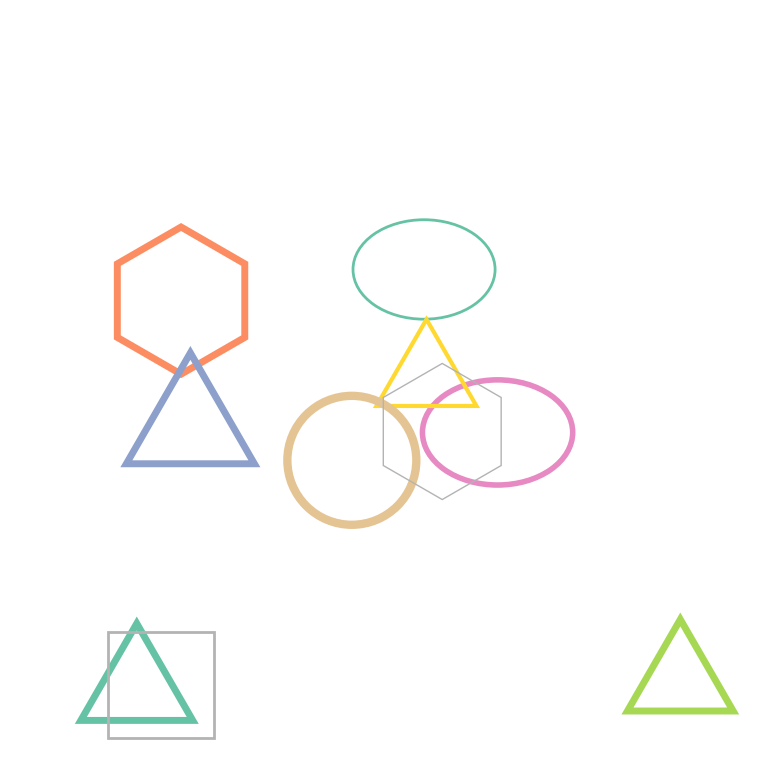[{"shape": "oval", "thickness": 1, "radius": 0.46, "center": [0.551, 0.65]}, {"shape": "triangle", "thickness": 2.5, "radius": 0.42, "center": [0.178, 0.106]}, {"shape": "hexagon", "thickness": 2.5, "radius": 0.48, "center": [0.235, 0.61]}, {"shape": "triangle", "thickness": 2.5, "radius": 0.48, "center": [0.247, 0.446]}, {"shape": "oval", "thickness": 2, "radius": 0.49, "center": [0.646, 0.438]}, {"shape": "triangle", "thickness": 2.5, "radius": 0.4, "center": [0.884, 0.116]}, {"shape": "triangle", "thickness": 1.5, "radius": 0.37, "center": [0.554, 0.51]}, {"shape": "circle", "thickness": 3, "radius": 0.42, "center": [0.457, 0.402]}, {"shape": "hexagon", "thickness": 0.5, "radius": 0.44, "center": [0.574, 0.44]}, {"shape": "square", "thickness": 1, "radius": 0.34, "center": [0.209, 0.11]}]